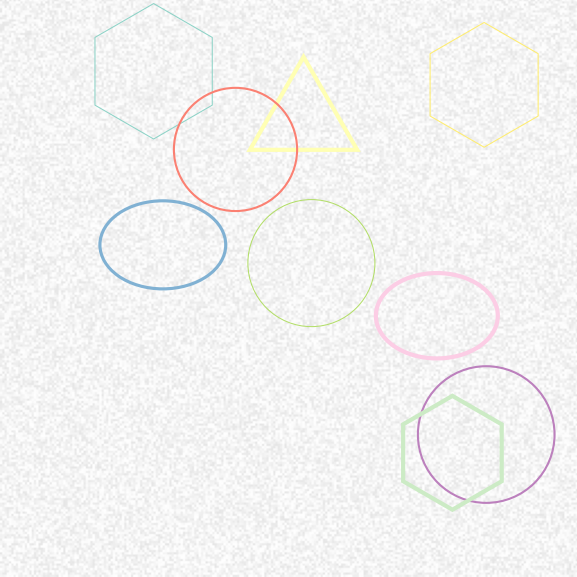[{"shape": "hexagon", "thickness": 0.5, "radius": 0.59, "center": [0.266, 0.876]}, {"shape": "triangle", "thickness": 2, "radius": 0.54, "center": [0.526, 0.793]}, {"shape": "circle", "thickness": 1, "radius": 0.53, "center": [0.408, 0.74]}, {"shape": "oval", "thickness": 1.5, "radius": 0.54, "center": [0.282, 0.575]}, {"shape": "circle", "thickness": 0.5, "radius": 0.55, "center": [0.539, 0.544]}, {"shape": "oval", "thickness": 2, "radius": 0.53, "center": [0.756, 0.452]}, {"shape": "circle", "thickness": 1, "radius": 0.59, "center": [0.842, 0.247]}, {"shape": "hexagon", "thickness": 2, "radius": 0.49, "center": [0.783, 0.215]}, {"shape": "hexagon", "thickness": 0.5, "radius": 0.54, "center": [0.838, 0.852]}]